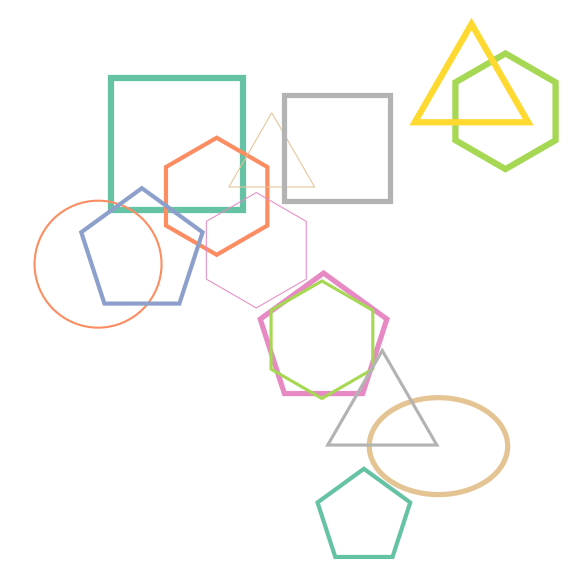[{"shape": "square", "thickness": 3, "radius": 0.57, "center": [0.307, 0.75]}, {"shape": "pentagon", "thickness": 2, "radius": 0.42, "center": [0.63, 0.103]}, {"shape": "circle", "thickness": 1, "radius": 0.55, "center": [0.17, 0.542]}, {"shape": "hexagon", "thickness": 2, "radius": 0.51, "center": [0.375, 0.659]}, {"shape": "pentagon", "thickness": 2, "radius": 0.55, "center": [0.246, 0.563]}, {"shape": "hexagon", "thickness": 0.5, "radius": 0.5, "center": [0.444, 0.566]}, {"shape": "pentagon", "thickness": 2.5, "radius": 0.58, "center": [0.56, 0.411]}, {"shape": "hexagon", "thickness": 1.5, "radius": 0.51, "center": [0.557, 0.411]}, {"shape": "hexagon", "thickness": 3, "radius": 0.5, "center": [0.875, 0.806]}, {"shape": "triangle", "thickness": 3, "radius": 0.57, "center": [0.816, 0.844]}, {"shape": "triangle", "thickness": 0.5, "radius": 0.43, "center": [0.471, 0.718]}, {"shape": "oval", "thickness": 2.5, "radius": 0.6, "center": [0.759, 0.227]}, {"shape": "square", "thickness": 2.5, "radius": 0.46, "center": [0.583, 0.743]}, {"shape": "triangle", "thickness": 1.5, "radius": 0.55, "center": [0.662, 0.283]}]